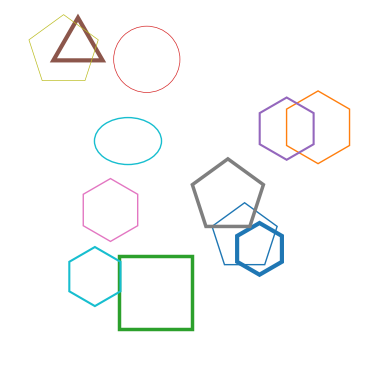[{"shape": "hexagon", "thickness": 3, "radius": 0.34, "center": [0.674, 0.354]}, {"shape": "pentagon", "thickness": 1, "radius": 0.44, "center": [0.635, 0.384]}, {"shape": "hexagon", "thickness": 1, "radius": 0.47, "center": [0.826, 0.669]}, {"shape": "square", "thickness": 2.5, "radius": 0.47, "center": [0.404, 0.241]}, {"shape": "circle", "thickness": 0.5, "radius": 0.43, "center": [0.381, 0.846]}, {"shape": "hexagon", "thickness": 1.5, "radius": 0.4, "center": [0.745, 0.666]}, {"shape": "triangle", "thickness": 3, "radius": 0.37, "center": [0.203, 0.88]}, {"shape": "hexagon", "thickness": 1, "radius": 0.41, "center": [0.287, 0.455]}, {"shape": "pentagon", "thickness": 2.5, "radius": 0.49, "center": [0.592, 0.49]}, {"shape": "pentagon", "thickness": 0.5, "radius": 0.47, "center": [0.165, 0.867]}, {"shape": "hexagon", "thickness": 1.5, "radius": 0.38, "center": [0.246, 0.282]}, {"shape": "oval", "thickness": 1, "radius": 0.44, "center": [0.332, 0.634]}]